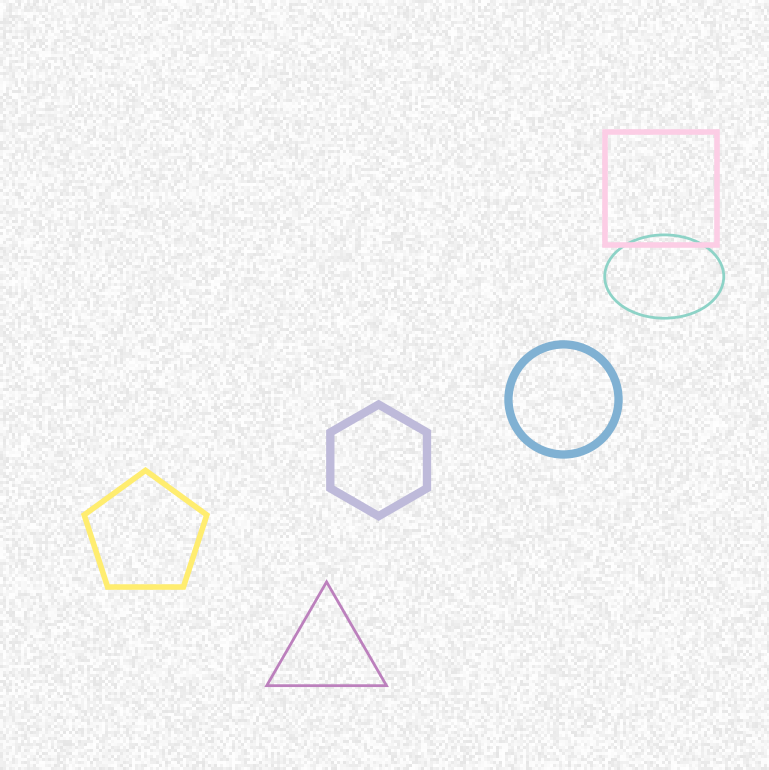[{"shape": "oval", "thickness": 1, "radius": 0.39, "center": [0.863, 0.641]}, {"shape": "hexagon", "thickness": 3, "radius": 0.36, "center": [0.492, 0.402]}, {"shape": "circle", "thickness": 3, "radius": 0.36, "center": [0.732, 0.481]}, {"shape": "square", "thickness": 2, "radius": 0.37, "center": [0.858, 0.755]}, {"shape": "triangle", "thickness": 1, "radius": 0.45, "center": [0.424, 0.154]}, {"shape": "pentagon", "thickness": 2, "radius": 0.42, "center": [0.189, 0.305]}]